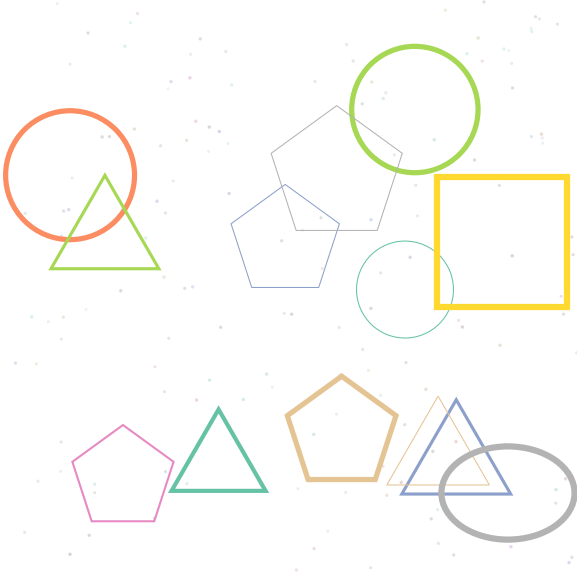[{"shape": "triangle", "thickness": 2, "radius": 0.47, "center": [0.378, 0.196]}, {"shape": "circle", "thickness": 0.5, "radius": 0.42, "center": [0.701, 0.498]}, {"shape": "circle", "thickness": 2.5, "radius": 0.56, "center": [0.121, 0.696]}, {"shape": "pentagon", "thickness": 0.5, "radius": 0.49, "center": [0.494, 0.581]}, {"shape": "triangle", "thickness": 1.5, "radius": 0.54, "center": [0.79, 0.198]}, {"shape": "pentagon", "thickness": 1, "radius": 0.46, "center": [0.213, 0.171]}, {"shape": "triangle", "thickness": 1.5, "radius": 0.54, "center": [0.182, 0.588]}, {"shape": "circle", "thickness": 2.5, "radius": 0.55, "center": [0.718, 0.809]}, {"shape": "square", "thickness": 3, "radius": 0.56, "center": [0.869, 0.58]}, {"shape": "pentagon", "thickness": 2.5, "radius": 0.49, "center": [0.592, 0.249]}, {"shape": "triangle", "thickness": 0.5, "radius": 0.51, "center": [0.759, 0.211]}, {"shape": "oval", "thickness": 3, "radius": 0.58, "center": [0.88, 0.145]}, {"shape": "pentagon", "thickness": 0.5, "radius": 0.6, "center": [0.583, 0.697]}]